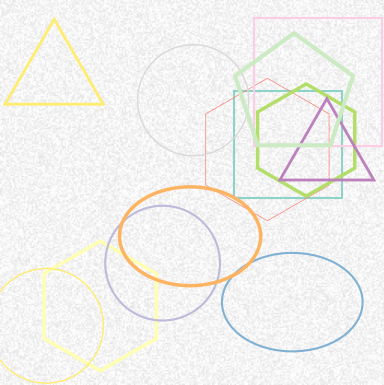[{"shape": "square", "thickness": 1.5, "radius": 0.7, "center": [0.749, 0.625]}, {"shape": "hexagon", "thickness": 2.5, "radius": 0.84, "center": [0.26, 0.205]}, {"shape": "circle", "thickness": 1.5, "radius": 0.75, "center": [0.422, 0.317]}, {"shape": "hexagon", "thickness": 0.5, "radius": 0.93, "center": [0.695, 0.612]}, {"shape": "oval", "thickness": 1.5, "radius": 0.91, "center": [0.759, 0.215]}, {"shape": "oval", "thickness": 2.5, "radius": 0.92, "center": [0.494, 0.386]}, {"shape": "hexagon", "thickness": 2.5, "radius": 0.73, "center": [0.795, 0.636]}, {"shape": "square", "thickness": 1.5, "radius": 0.83, "center": [0.826, 0.787]}, {"shape": "circle", "thickness": 1, "radius": 0.72, "center": [0.502, 0.74]}, {"shape": "triangle", "thickness": 2, "radius": 0.7, "center": [0.849, 0.603]}, {"shape": "pentagon", "thickness": 3, "radius": 0.81, "center": [0.764, 0.753]}, {"shape": "triangle", "thickness": 2, "radius": 0.74, "center": [0.141, 0.803]}, {"shape": "circle", "thickness": 1, "radius": 0.74, "center": [0.12, 0.154]}]